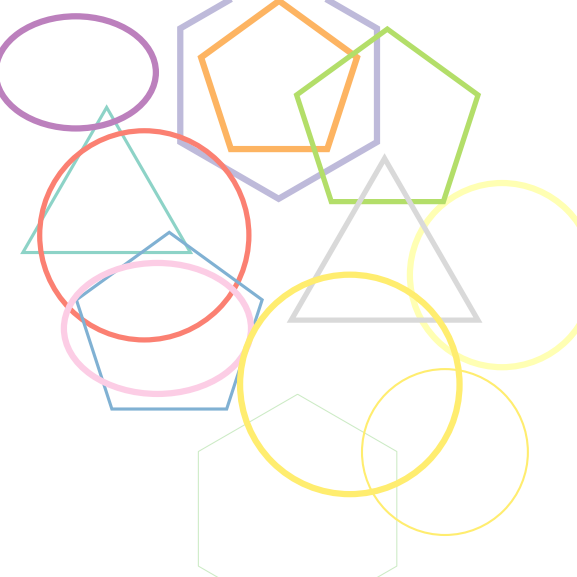[{"shape": "triangle", "thickness": 1.5, "radius": 0.84, "center": [0.185, 0.646]}, {"shape": "circle", "thickness": 3, "radius": 0.8, "center": [0.869, 0.523]}, {"shape": "hexagon", "thickness": 3, "radius": 0.98, "center": [0.482, 0.852]}, {"shape": "circle", "thickness": 2.5, "radius": 0.91, "center": [0.25, 0.592]}, {"shape": "pentagon", "thickness": 1.5, "radius": 0.85, "center": [0.293, 0.428]}, {"shape": "pentagon", "thickness": 3, "radius": 0.71, "center": [0.483, 0.856]}, {"shape": "pentagon", "thickness": 2.5, "radius": 0.83, "center": [0.671, 0.784]}, {"shape": "oval", "thickness": 3, "radius": 0.81, "center": [0.273, 0.43]}, {"shape": "triangle", "thickness": 2.5, "radius": 0.93, "center": [0.666, 0.538]}, {"shape": "oval", "thickness": 3, "radius": 0.69, "center": [0.131, 0.874]}, {"shape": "hexagon", "thickness": 0.5, "radius": 0.99, "center": [0.515, 0.118]}, {"shape": "circle", "thickness": 1, "radius": 0.72, "center": [0.77, 0.216]}, {"shape": "circle", "thickness": 3, "radius": 0.95, "center": [0.606, 0.333]}]